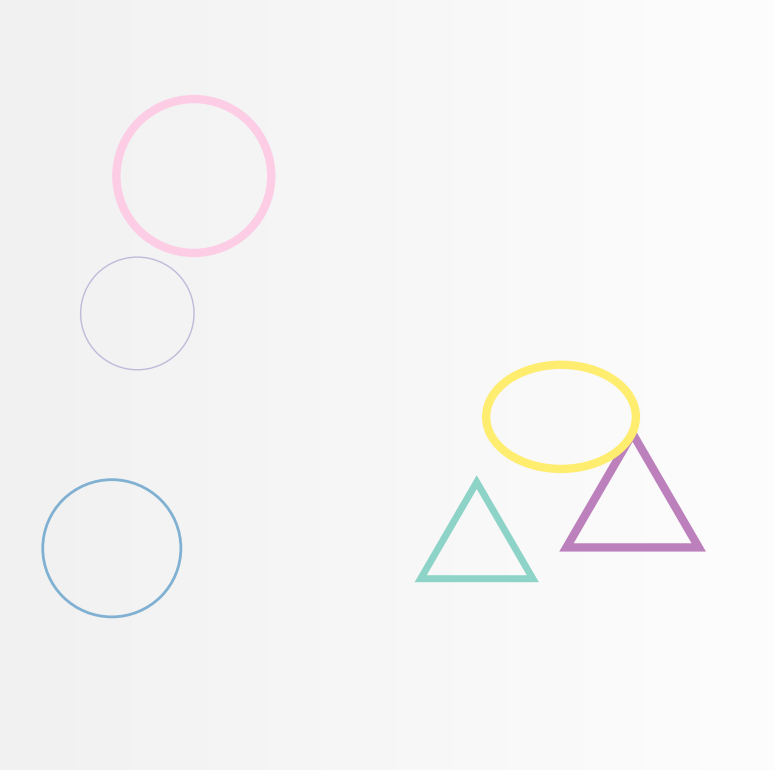[{"shape": "triangle", "thickness": 2.5, "radius": 0.42, "center": [0.615, 0.29]}, {"shape": "circle", "thickness": 0.5, "radius": 0.37, "center": [0.177, 0.593]}, {"shape": "circle", "thickness": 1, "radius": 0.45, "center": [0.144, 0.288]}, {"shape": "circle", "thickness": 3, "radius": 0.5, "center": [0.25, 0.771]}, {"shape": "triangle", "thickness": 3, "radius": 0.49, "center": [0.816, 0.338]}, {"shape": "oval", "thickness": 3, "radius": 0.48, "center": [0.724, 0.459]}]